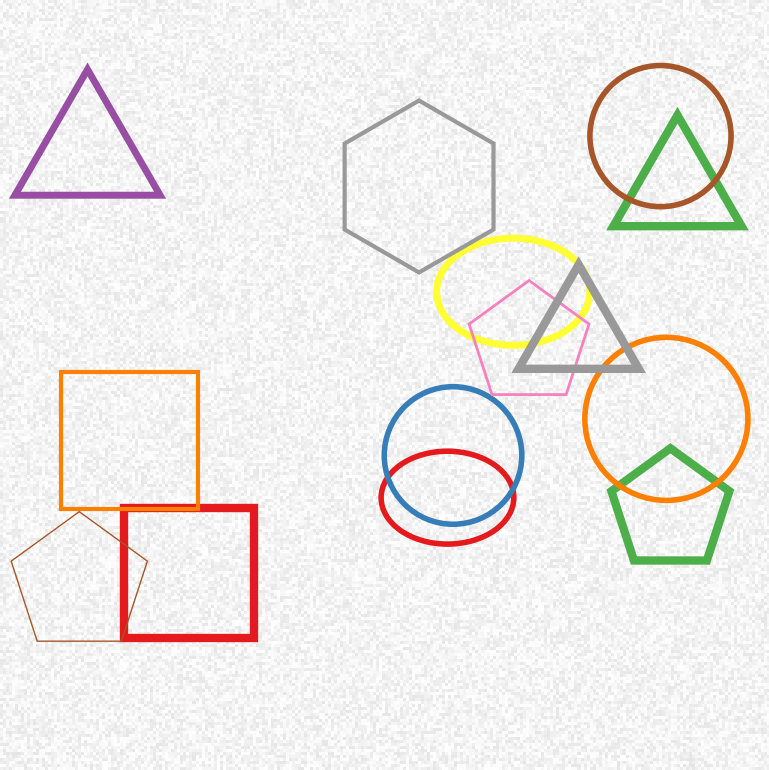[{"shape": "square", "thickness": 3, "radius": 0.42, "center": [0.245, 0.256]}, {"shape": "oval", "thickness": 2, "radius": 0.43, "center": [0.581, 0.354]}, {"shape": "circle", "thickness": 2, "radius": 0.45, "center": [0.588, 0.408]}, {"shape": "triangle", "thickness": 3, "radius": 0.48, "center": [0.88, 0.754]}, {"shape": "pentagon", "thickness": 3, "radius": 0.4, "center": [0.871, 0.337]}, {"shape": "triangle", "thickness": 2.5, "radius": 0.54, "center": [0.114, 0.801]}, {"shape": "square", "thickness": 1.5, "radius": 0.45, "center": [0.168, 0.428]}, {"shape": "circle", "thickness": 2, "radius": 0.53, "center": [0.865, 0.456]}, {"shape": "oval", "thickness": 2.5, "radius": 0.5, "center": [0.667, 0.621]}, {"shape": "pentagon", "thickness": 0.5, "radius": 0.46, "center": [0.103, 0.243]}, {"shape": "circle", "thickness": 2, "radius": 0.46, "center": [0.858, 0.823]}, {"shape": "pentagon", "thickness": 1, "radius": 0.41, "center": [0.687, 0.554]}, {"shape": "hexagon", "thickness": 1.5, "radius": 0.56, "center": [0.544, 0.758]}, {"shape": "triangle", "thickness": 3, "radius": 0.45, "center": [0.751, 0.566]}]